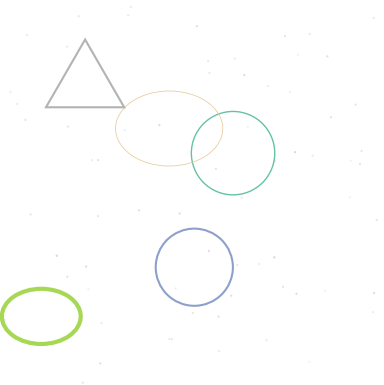[{"shape": "circle", "thickness": 1, "radius": 0.54, "center": [0.605, 0.602]}, {"shape": "circle", "thickness": 1.5, "radius": 0.5, "center": [0.505, 0.306]}, {"shape": "oval", "thickness": 3, "radius": 0.51, "center": [0.107, 0.178]}, {"shape": "oval", "thickness": 0.5, "radius": 0.7, "center": [0.439, 0.666]}, {"shape": "triangle", "thickness": 1.5, "radius": 0.59, "center": [0.221, 0.78]}]